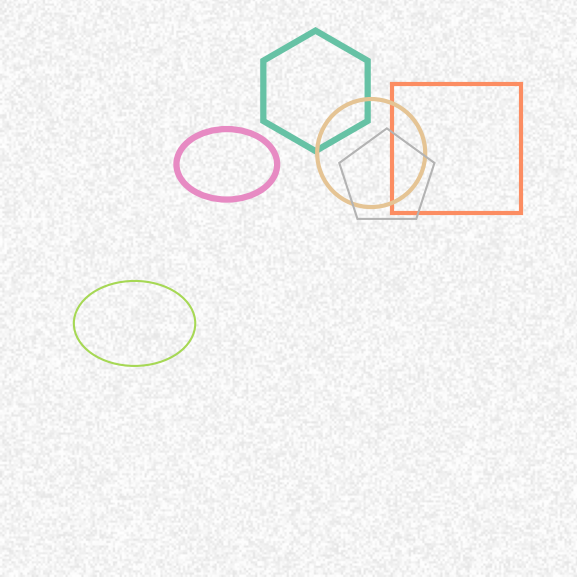[{"shape": "hexagon", "thickness": 3, "radius": 0.52, "center": [0.546, 0.842]}, {"shape": "square", "thickness": 2, "radius": 0.56, "center": [0.791, 0.742]}, {"shape": "oval", "thickness": 3, "radius": 0.44, "center": [0.393, 0.715]}, {"shape": "oval", "thickness": 1, "radius": 0.53, "center": [0.233, 0.439]}, {"shape": "circle", "thickness": 2, "radius": 0.47, "center": [0.643, 0.734]}, {"shape": "pentagon", "thickness": 1, "radius": 0.43, "center": [0.67, 0.69]}]